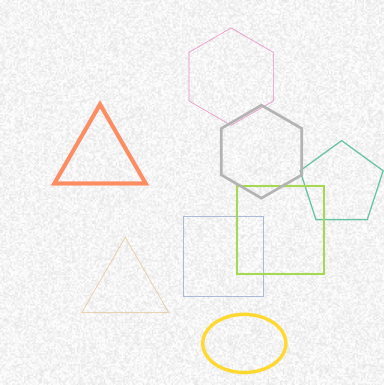[{"shape": "pentagon", "thickness": 1, "radius": 0.57, "center": [0.887, 0.521]}, {"shape": "triangle", "thickness": 3, "radius": 0.69, "center": [0.26, 0.592]}, {"shape": "square", "thickness": 0.5, "radius": 0.52, "center": [0.579, 0.335]}, {"shape": "hexagon", "thickness": 0.5, "radius": 0.63, "center": [0.6, 0.801]}, {"shape": "square", "thickness": 1.5, "radius": 0.57, "center": [0.728, 0.402]}, {"shape": "oval", "thickness": 2.5, "radius": 0.54, "center": [0.635, 0.108]}, {"shape": "triangle", "thickness": 0.5, "radius": 0.65, "center": [0.325, 0.253]}, {"shape": "hexagon", "thickness": 2, "radius": 0.6, "center": [0.679, 0.606]}]